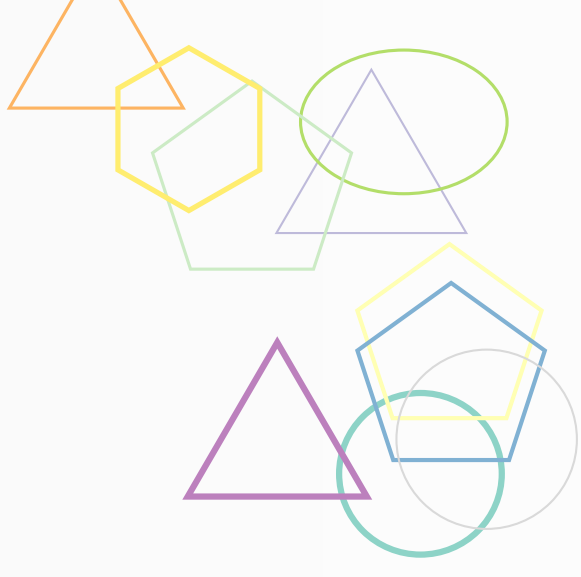[{"shape": "circle", "thickness": 3, "radius": 0.7, "center": [0.723, 0.179]}, {"shape": "pentagon", "thickness": 2, "radius": 0.83, "center": [0.773, 0.41]}, {"shape": "triangle", "thickness": 1, "radius": 0.94, "center": [0.639, 0.69]}, {"shape": "pentagon", "thickness": 2, "radius": 0.85, "center": [0.776, 0.34]}, {"shape": "triangle", "thickness": 1.5, "radius": 0.86, "center": [0.166, 0.898]}, {"shape": "oval", "thickness": 1.5, "radius": 0.89, "center": [0.695, 0.788]}, {"shape": "circle", "thickness": 1, "radius": 0.78, "center": [0.837, 0.238]}, {"shape": "triangle", "thickness": 3, "radius": 0.89, "center": [0.477, 0.228]}, {"shape": "pentagon", "thickness": 1.5, "radius": 0.9, "center": [0.434, 0.679]}, {"shape": "hexagon", "thickness": 2.5, "radius": 0.7, "center": [0.325, 0.775]}]